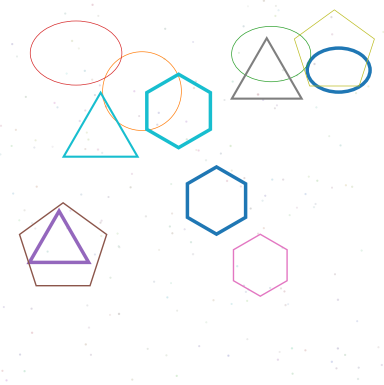[{"shape": "oval", "thickness": 2.5, "radius": 0.41, "center": [0.88, 0.818]}, {"shape": "hexagon", "thickness": 2.5, "radius": 0.44, "center": [0.562, 0.479]}, {"shape": "circle", "thickness": 0.5, "radius": 0.51, "center": [0.369, 0.763]}, {"shape": "oval", "thickness": 0.5, "radius": 0.51, "center": [0.704, 0.86]}, {"shape": "oval", "thickness": 0.5, "radius": 0.59, "center": [0.198, 0.862]}, {"shape": "triangle", "thickness": 2.5, "radius": 0.44, "center": [0.153, 0.363]}, {"shape": "pentagon", "thickness": 1, "radius": 0.59, "center": [0.164, 0.354]}, {"shape": "hexagon", "thickness": 1, "radius": 0.4, "center": [0.676, 0.311]}, {"shape": "triangle", "thickness": 1.5, "radius": 0.52, "center": [0.693, 0.796]}, {"shape": "pentagon", "thickness": 0.5, "radius": 0.55, "center": [0.869, 0.865]}, {"shape": "triangle", "thickness": 1.5, "radius": 0.55, "center": [0.261, 0.648]}, {"shape": "hexagon", "thickness": 2.5, "radius": 0.48, "center": [0.464, 0.712]}]